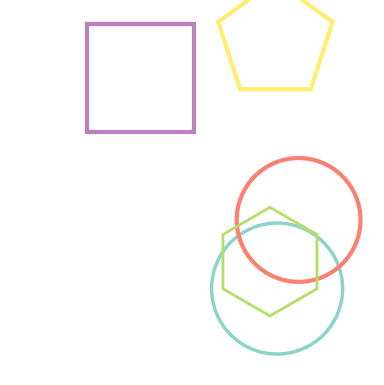[{"shape": "circle", "thickness": 2.5, "radius": 0.85, "center": [0.72, 0.251]}, {"shape": "circle", "thickness": 3, "radius": 0.8, "center": [0.776, 0.429]}, {"shape": "hexagon", "thickness": 2, "radius": 0.71, "center": [0.701, 0.32]}, {"shape": "square", "thickness": 3, "radius": 0.7, "center": [0.365, 0.798]}, {"shape": "pentagon", "thickness": 3, "radius": 0.78, "center": [0.715, 0.895]}]